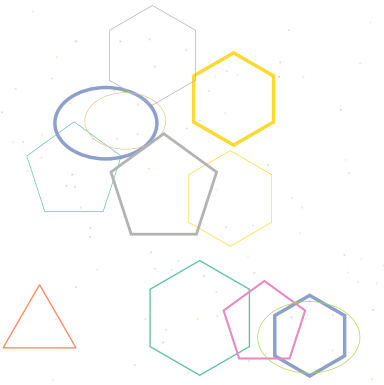[{"shape": "pentagon", "thickness": 0.5, "radius": 0.64, "center": [0.192, 0.555]}, {"shape": "hexagon", "thickness": 1, "radius": 0.74, "center": [0.519, 0.174]}, {"shape": "triangle", "thickness": 1, "radius": 0.55, "center": [0.103, 0.151]}, {"shape": "hexagon", "thickness": 2.5, "radius": 0.52, "center": [0.804, 0.128]}, {"shape": "oval", "thickness": 2.5, "radius": 0.66, "center": [0.275, 0.68]}, {"shape": "pentagon", "thickness": 1.5, "radius": 0.56, "center": [0.687, 0.159]}, {"shape": "oval", "thickness": 0.5, "radius": 0.66, "center": [0.802, 0.124]}, {"shape": "hexagon", "thickness": 0.5, "radius": 0.62, "center": [0.598, 0.485]}, {"shape": "hexagon", "thickness": 2.5, "radius": 0.6, "center": [0.607, 0.743]}, {"shape": "oval", "thickness": 0.5, "radius": 0.52, "center": [0.326, 0.686]}, {"shape": "hexagon", "thickness": 0.5, "radius": 0.65, "center": [0.396, 0.856]}, {"shape": "pentagon", "thickness": 2, "radius": 0.72, "center": [0.425, 0.508]}]